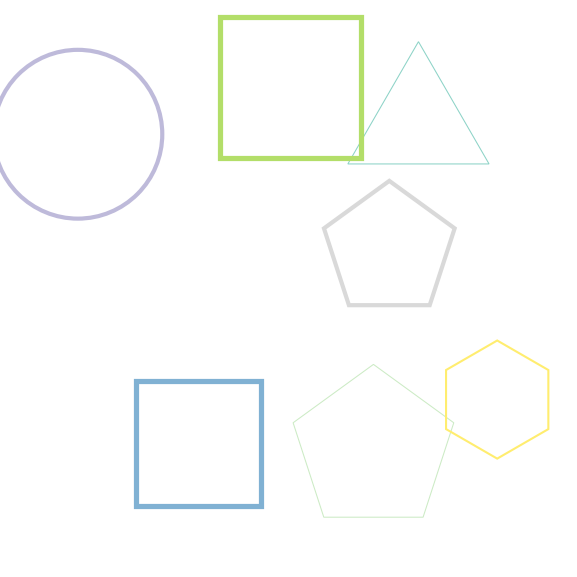[{"shape": "triangle", "thickness": 0.5, "radius": 0.71, "center": [0.725, 0.786]}, {"shape": "circle", "thickness": 2, "radius": 0.73, "center": [0.135, 0.767]}, {"shape": "square", "thickness": 2.5, "radius": 0.54, "center": [0.343, 0.231]}, {"shape": "square", "thickness": 2.5, "radius": 0.61, "center": [0.503, 0.848]}, {"shape": "pentagon", "thickness": 2, "radius": 0.59, "center": [0.674, 0.567]}, {"shape": "pentagon", "thickness": 0.5, "radius": 0.73, "center": [0.647, 0.222]}, {"shape": "hexagon", "thickness": 1, "radius": 0.51, "center": [0.861, 0.307]}]